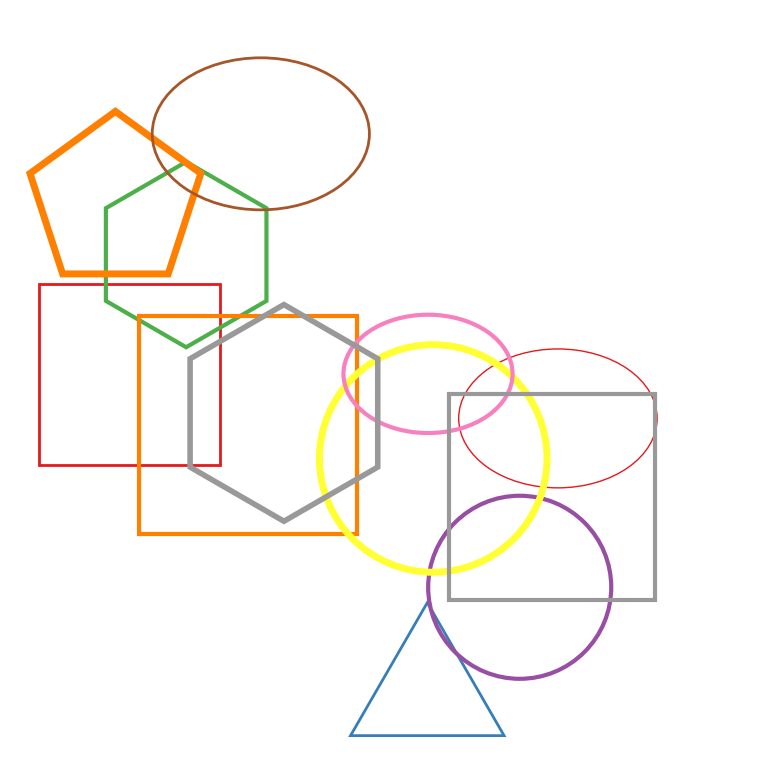[{"shape": "square", "thickness": 1, "radius": 0.59, "center": [0.168, 0.514]}, {"shape": "oval", "thickness": 0.5, "radius": 0.64, "center": [0.725, 0.457]}, {"shape": "triangle", "thickness": 1, "radius": 0.58, "center": [0.555, 0.102]}, {"shape": "hexagon", "thickness": 1.5, "radius": 0.6, "center": [0.242, 0.669]}, {"shape": "circle", "thickness": 1.5, "radius": 0.59, "center": [0.675, 0.237]}, {"shape": "square", "thickness": 1.5, "radius": 0.71, "center": [0.322, 0.448]}, {"shape": "pentagon", "thickness": 2.5, "radius": 0.58, "center": [0.15, 0.739]}, {"shape": "circle", "thickness": 2.5, "radius": 0.74, "center": [0.563, 0.405]}, {"shape": "oval", "thickness": 1, "radius": 0.71, "center": [0.339, 0.826]}, {"shape": "oval", "thickness": 1.5, "radius": 0.55, "center": [0.556, 0.514]}, {"shape": "hexagon", "thickness": 2, "radius": 0.7, "center": [0.369, 0.464]}, {"shape": "square", "thickness": 1.5, "radius": 0.67, "center": [0.717, 0.354]}]